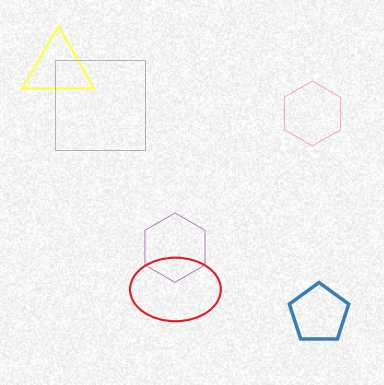[{"shape": "oval", "thickness": 1.5, "radius": 0.59, "center": [0.456, 0.248]}, {"shape": "pentagon", "thickness": 2.5, "radius": 0.41, "center": [0.829, 0.185]}, {"shape": "hexagon", "thickness": 0.5, "radius": 0.45, "center": [0.454, 0.357]}, {"shape": "triangle", "thickness": 1.5, "radius": 0.54, "center": [0.152, 0.824]}, {"shape": "hexagon", "thickness": 0.5, "radius": 0.42, "center": [0.811, 0.705]}, {"shape": "square", "thickness": 0.5, "radius": 0.59, "center": [0.259, 0.727]}]